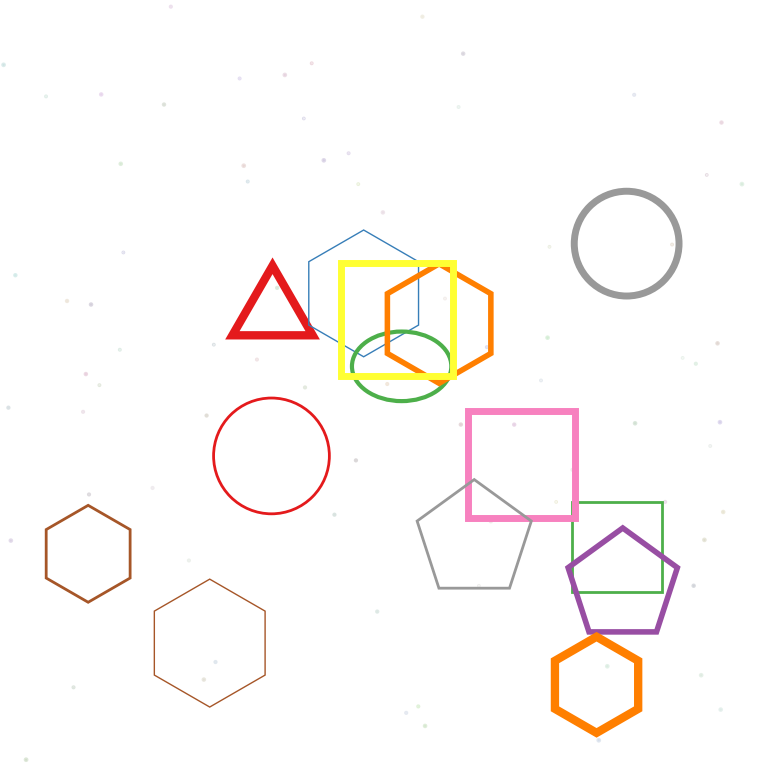[{"shape": "triangle", "thickness": 3, "radius": 0.3, "center": [0.354, 0.595]}, {"shape": "circle", "thickness": 1, "radius": 0.38, "center": [0.353, 0.408]}, {"shape": "hexagon", "thickness": 0.5, "radius": 0.41, "center": [0.472, 0.619]}, {"shape": "square", "thickness": 1, "radius": 0.29, "center": [0.801, 0.29]}, {"shape": "oval", "thickness": 1.5, "radius": 0.32, "center": [0.522, 0.524]}, {"shape": "pentagon", "thickness": 2, "radius": 0.37, "center": [0.809, 0.24]}, {"shape": "hexagon", "thickness": 2, "radius": 0.39, "center": [0.57, 0.58]}, {"shape": "hexagon", "thickness": 3, "radius": 0.31, "center": [0.775, 0.111]}, {"shape": "square", "thickness": 2.5, "radius": 0.37, "center": [0.516, 0.585]}, {"shape": "hexagon", "thickness": 1, "radius": 0.31, "center": [0.114, 0.281]}, {"shape": "hexagon", "thickness": 0.5, "radius": 0.42, "center": [0.272, 0.165]}, {"shape": "square", "thickness": 2.5, "radius": 0.35, "center": [0.678, 0.397]}, {"shape": "pentagon", "thickness": 1, "radius": 0.39, "center": [0.616, 0.299]}, {"shape": "circle", "thickness": 2.5, "radius": 0.34, "center": [0.814, 0.684]}]